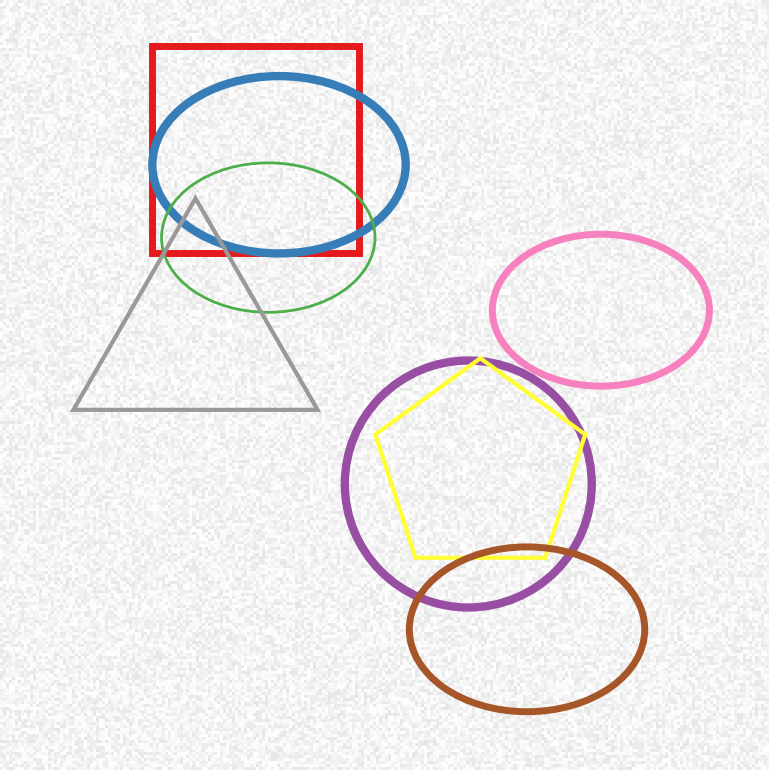[{"shape": "square", "thickness": 2.5, "radius": 0.67, "center": [0.332, 0.806]}, {"shape": "oval", "thickness": 3, "radius": 0.82, "center": [0.362, 0.786]}, {"shape": "oval", "thickness": 1, "radius": 0.69, "center": [0.348, 0.691]}, {"shape": "circle", "thickness": 3, "radius": 0.8, "center": [0.608, 0.371]}, {"shape": "pentagon", "thickness": 1.5, "radius": 0.72, "center": [0.624, 0.392]}, {"shape": "oval", "thickness": 2.5, "radius": 0.76, "center": [0.684, 0.183]}, {"shape": "oval", "thickness": 2.5, "radius": 0.7, "center": [0.78, 0.597]}, {"shape": "triangle", "thickness": 1.5, "radius": 0.92, "center": [0.254, 0.559]}]